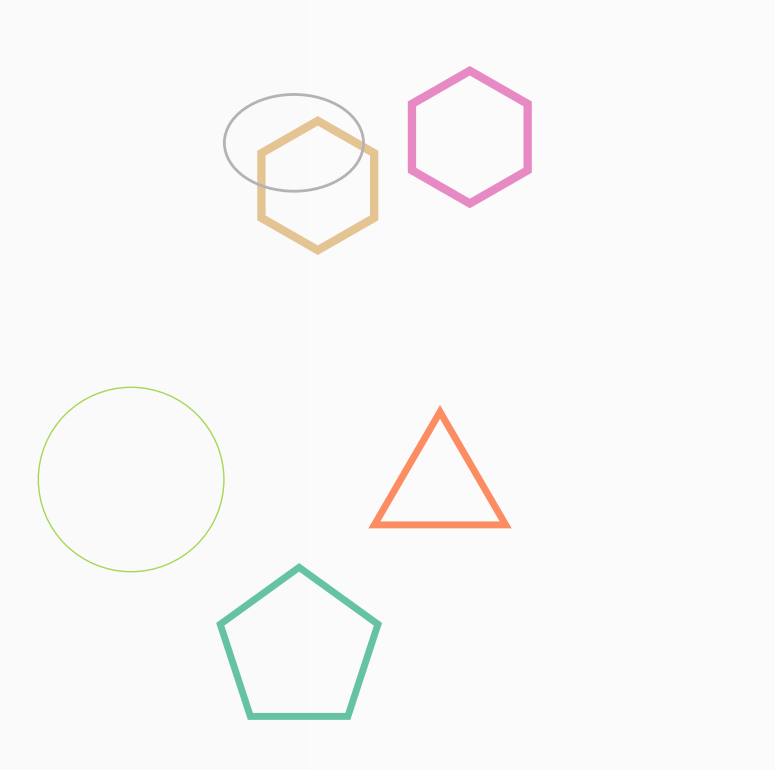[{"shape": "pentagon", "thickness": 2.5, "radius": 0.53, "center": [0.386, 0.156]}, {"shape": "triangle", "thickness": 2.5, "radius": 0.49, "center": [0.568, 0.367]}, {"shape": "hexagon", "thickness": 3, "radius": 0.43, "center": [0.606, 0.822]}, {"shape": "circle", "thickness": 0.5, "radius": 0.6, "center": [0.169, 0.377]}, {"shape": "hexagon", "thickness": 3, "radius": 0.42, "center": [0.41, 0.759]}, {"shape": "oval", "thickness": 1, "radius": 0.45, "center": [0.379, 0.815]}]